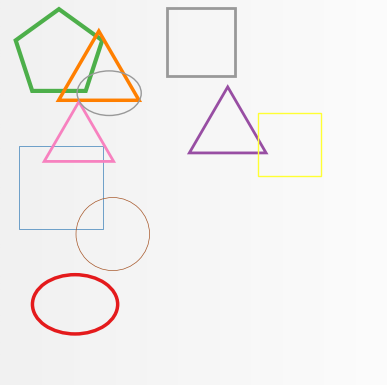[{"shape": "oval", "thickness": 2.5, "radius": 0.55, "center": [0.194, 0.21]}, {"shape": "square", "thickness": 0.5, "radius": 0.54, "center": [0.158, 0.513]}, {"shape": "pentagon", "thickness": 3, "radius": 0.59, "center": [0.152, 0.859]}, {"shape": "triangle", "thickness": 2, "radius": 0.57, "center": [0.588, 0.66]}, {"shape": "triangle", "thickness": 2.5, "radius": 0.6, "center": [0.255, 0.799]}, {"shape": "square", "thickness": 1, "radius": 0.41, "center": [0.747, 0.624]}, {"shape": "circle", "thickness": 0.5, "radius": 0.47, "center": [0.291, 0.392]}, {"shape": "triangle", "thickness": 2, "radius": 0.52, "center": [0.204, 0.632]}, {"shape": "oval", "thickness": 1, "radius": 0.41, "center": [0.282, 0.758]}, {"shape": "square", "thickness": 2, "radius": 0.44, "center": [0.519, 0.891]}]